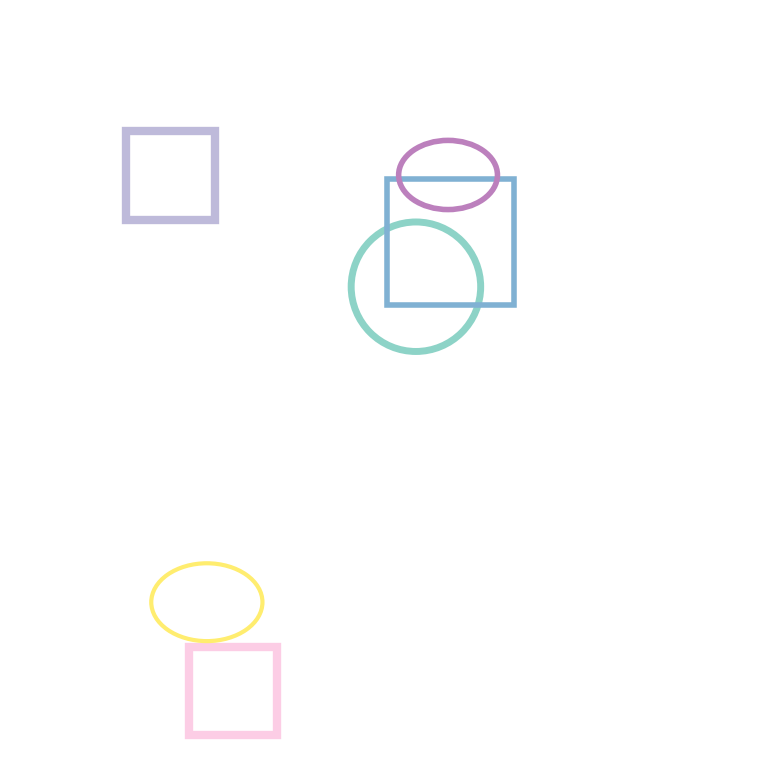[{"shape": "circle", "thickness": 2.5, "radius": 0.42, "center": [0.54, 0.628]}, {"shape": "square", "thickness": 3, "radius": 0.29, "center": [0.221, 0.772]}, {"shape": "square", "thickness": 2, "radius": 0.41, "center": [0.585, 0.686]}, {"shape": "square", "thickness": 3, "radius": 0.29, "center": [0.303, 0.102]}, {"shape": "oval", "thickness": 2, "radius": 0.32, "center": [0.582, 0.773]}, {"shape": "oval", "thickness": 1.5, "radius": 0.36, "center": [0.269, 0.218]}]